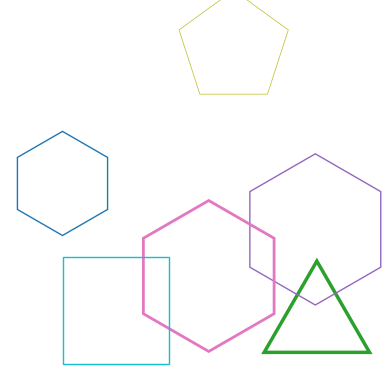[{"shape": "hexagon", "thickness": 1, "radius": 0.68, "center": [0.162, 0.524]}, {"shape": "triangle", "thickness": 2.5, "radius": 0.79, "center": [0.823, 0.164]}, {"shape": "hexagon", "thickness": 1, "radius": 0.98, "center": [0.819, 0.404]}, {"shape": "hexagon", "thickness": 2, "radius": 0.98, "center": [0.542, 0.283]}, {"shape": "pentagon", "thickness": 0.5, "radius": 0.75, "center": [0.607, 0.876]}, {"shape": "square", "thickness": 1, "radius": 0.69, "center": [0.301, 0.194]}]